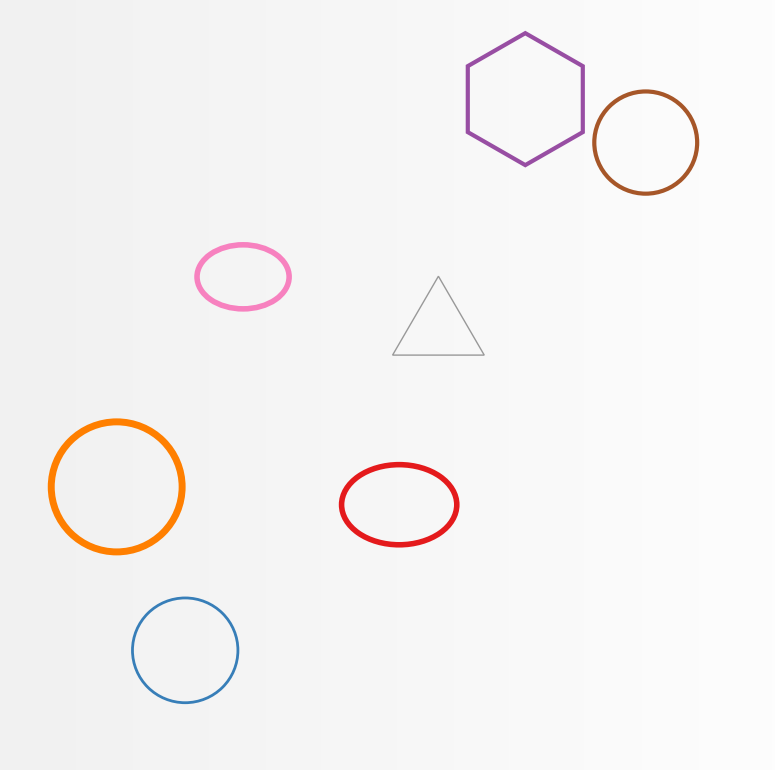[{"shape": "oval", "thickness": 2, "radius": 0.37, "center": [0.515, 0.345]}, {"shape": "circle", "thickness": 1, "radius": 0.34, "center": [0.239, 0.155]}, {"shape": "hexagon", "thickness": 1.5, "radius": 0.43, "center": [0.678, 0.871]}, {"shape": "circle", "thickness": 2.5, "radius": 0.42, "center": [0.151, 0.368]}, {"shape": "circle", "thickness": 1.5, "radius": 0.33, "center": [0.833, 0.815]}, {"shape": "oval", "thickness": 2, "radius": 0.3, "center": [0.314, 0.64]}, {"shape": "triangle", "thickness": 0.5, "radius": 0.34, "center": [0.566, 0.573]}]